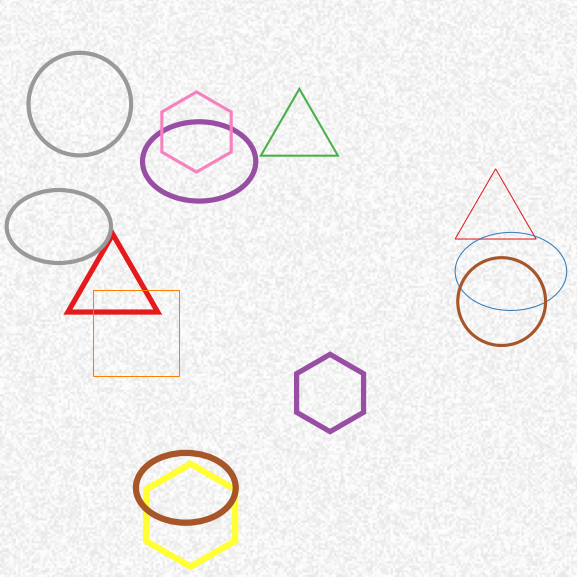[{"shape": "triangle", "thickness": 2.5, "radius": 0.45, "center": [0.195, 0.504]}, {"shape": "triangle", "thickness": 0.5, "radius": 0.41, "center": [0.858, 0.626]}, {"shape": "oval", "thickness": 0.5, "radius": 0.48, "center": [0.885, 0.529]}, {"shape": "triangle", "thickness": 1, "radius": 0.39, "center": [0.518, 0.768]}, {"shape": "oval", "thickness": 2.5, "radius": 0.49, "center": [0.345, 0.72]}, {"shape": "hexagon", "thickness": 2.5, "radius": 0.33, "center": [0.572, 0.319]}, {"shape": "square", "thickness": 0.5, "radius": 0.37, "center": [0.236, 0.423]}, {"shape": "hexagon", "thickness": 3, "radius": 0.45, "center": [0.33, 0.107]}, {"shape": "oval", "thickness": 3, "radius": 0.43, "center": [0.322, 0.154]}, {"shape": "circle", "thickness": 1.5, "radius": 0.38, "center": [0.869, 0.477]}, {"shape": "hexagon", "thickness": 1.5, "radius": 0.35, "center": [0.34, 0.771]}, {"shape": "oval", "thickness": 2, "radius": 0.45, "center": [0.102, 0.607]}, {"shape": "circle", "thickness": 2, "radius": 0.44, "center": [0.138, 0.819]}]